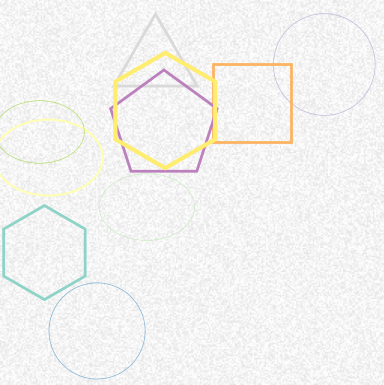[{"shape": "hexagon", "thickness": 2, "radius": 0.61, "center": [0.115, 0.344]}, {"shape": "oval", "thickness": 1.5, "radius": 0.71, "center": [0.126, 0.591]}, {"shape": "circle", "thickness": 0.5, "radius": 0.66, "center": [0.842, 0.832]}, {"shape": "circle", "thickness": 0.5, "radius": 0.62, "center": [0.252, 0.14]}, {"shape": "square", "thickness": 2, "radius": 0.51, "center": [0.656, 0.731]}, {"shape": "oval", "thickness": 0.5, "radius": 0.58, "center": [0.103, 0.657]}, {"shape": "triangle", "thickness": 2, "radius": 0.62, "center": [0.404, 0.839]}, {"shape": "pentagon", "thickness": 2, "radius": 0.73, "center": [0.426, 0.673]}, {"shape": "oval", "thickness": 0.5, "radius": 0.62, "center": [0.381, 0.462]}, {"shape": "hexagon", "thickness": 3, "radius": 0.75, "center": [0.429, 0.713]}]